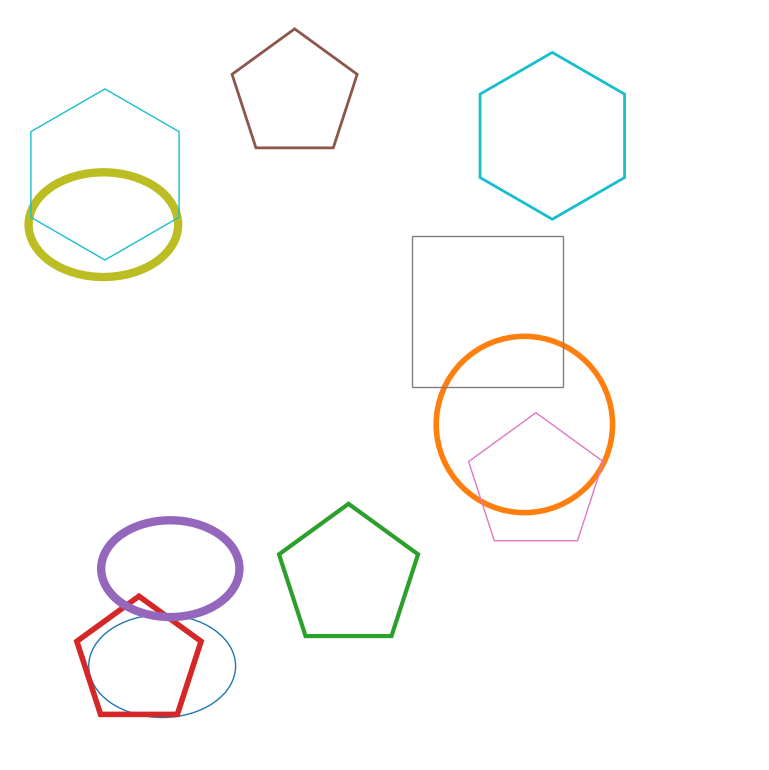[{"shape": "oval", "thickness": 0.5, "radius": 0.48, "center": [0.211, 0.135]}, {"shape": "circle", "thickness": 2, "radius": 0.57, "center": [0.681, 0.449]}, {"shape": "pentagon", "thickness": 1.5, "radius": 0.47, "center": [0.453, 0.251]}, {"shape": "pentagon", "thickness": 2, "radius": 0.42, "center": [0.18, 0.141]}, {"shape": "oval", "thickness": 3, "radius": 0.45, "center": [0.221, 0.261]}, {"shape": "pentagon", "thickness": 1, "radius": 0.43, "center": [0.383, 0.877]}, {"shape": "pentagon", "thickness": 0.5, "radius": 0.46, "center": [0.696, 0.372]}, {"shape": "square", "thickness": 0.5, "radius": 0.49, "center": [0.633, 0.595]}, {"shape": "oval", "thickness": 3, "radius": 0.49, "center": [0.134, 0.708]}, {"shape": "hexagon", "thickness": 1, "radius": 0.54, "center": [0.717, 0.824]}, {"shape": "hexagon", "thickness": 0.5, "radius": 0.56, "center": [0.136, 0.773]}]